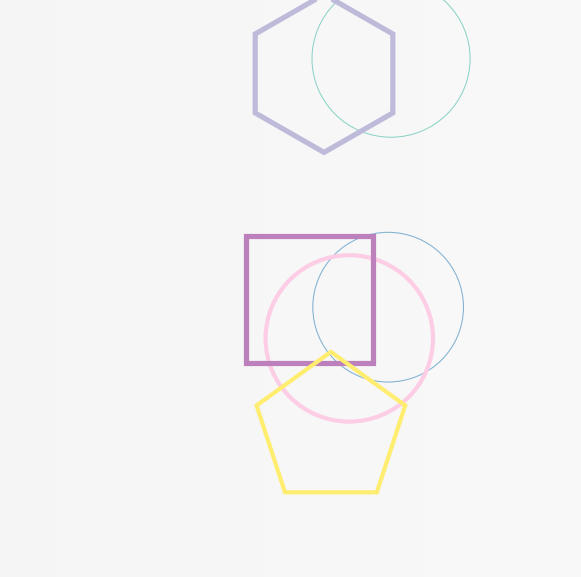[{"shape": "circle", "thickness": 0.5, "radius": 0.68, "center": [0.673, 0.898]}, {"shape": "hexagon", "thickness": 2.5, "radius": 0.68, "center": [0.557, 0.872]}, {"shape": "circle", "thickness": 0.5, "radius": 0.65, "center": [0.668, 0.467]}, {"shape": "circle", "thickness": 2, "radius": 0.72, "center": [0.601, 0.413]}, {"shape": "square", "thickness": 2.5, "radius": 0.55, "center": [0.532, 0.48]}, {"shape": "pentagon", "thickness": 2, "radius": 0.67, "center": [0.569, 0.255]}]